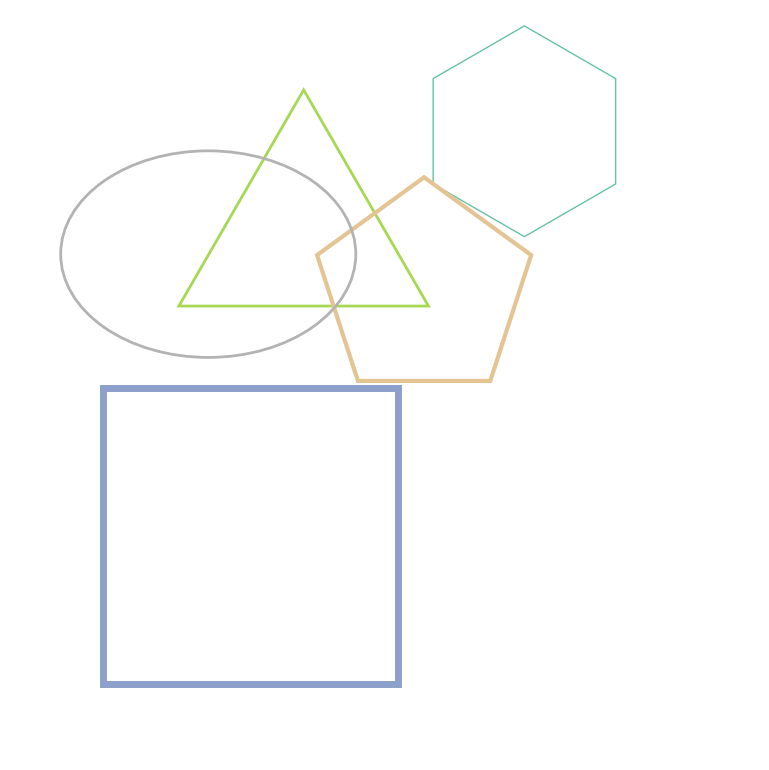[{"shape": "hexagon", "thickness": 0.5, "radius": 0.68, "center": [0.681, 0.829]}, {"shape": "square", "thickness": 2.5, "radius": 0.96, "center": [0.326, 0.304]}, {"shape": "triangle", "thickness": 1, "radius": 0.94, "center": [0.394, 0.696]}, {"shape": "pentagon", "thickness": 1.5, "radius": 0.73, "center": [0.551, 0.624]}, {"shape": "oval", "thickness": 1, "radius": 0.96, "center": [0.27, 0.67]}]